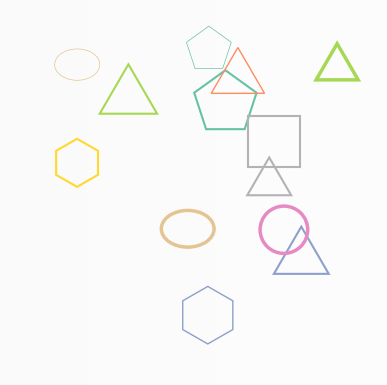[{"shape": "pentagon", "thickness": 0.5, "radius": 0.3, "center": [0.539, 0.871]}, {"shape": "pentagon", "thickness": 1.5, "radius": 0.42, "center": [0.582, 0.733]}, {"shape": "triangle", "thickness": 1, "radius": 0.4, "center": [0.614, 0.797]}, {"shape": "triangle", "thickness": 1.5, "radius": 0.41, "center": [0.778, 0.33]}, {"shape": "hexagon", "thickness": 1, "radius": 0.37, "center": [0.536, 0.181]}, {"shape": "circle", "thickness": 2.5, "radius": 0.31, "center": [0.733, 0.403]}, {"shape": "triangle", "thickness": 1.5, "radius": 0.43, "center": [0.331, 0.747]}, {"shape": "triangle", "thickness": 2.5, "radius": 0.31, "center": [0.87, 0.824]}, {"shape": "hexagon", "thickness": 1.5, "radius": 0.31, "center": [0.199, 0.577]}, {"shape": "oval", "thickness": 2.5, "radius": 0.34, "center": [0.484, 0.406]}, {"shape": "oval", "thickness": 0.5, "radius": 0.29, "center": [0.199, 0.832]}, {"shape": "square", "thickness": 1.5, "radius": 0.33, "center": [0.707, 0.634]}, {"shape": "triangle", "thickness": 1.5, "radius": 0.33, "center": [0.695, 0.526]}]